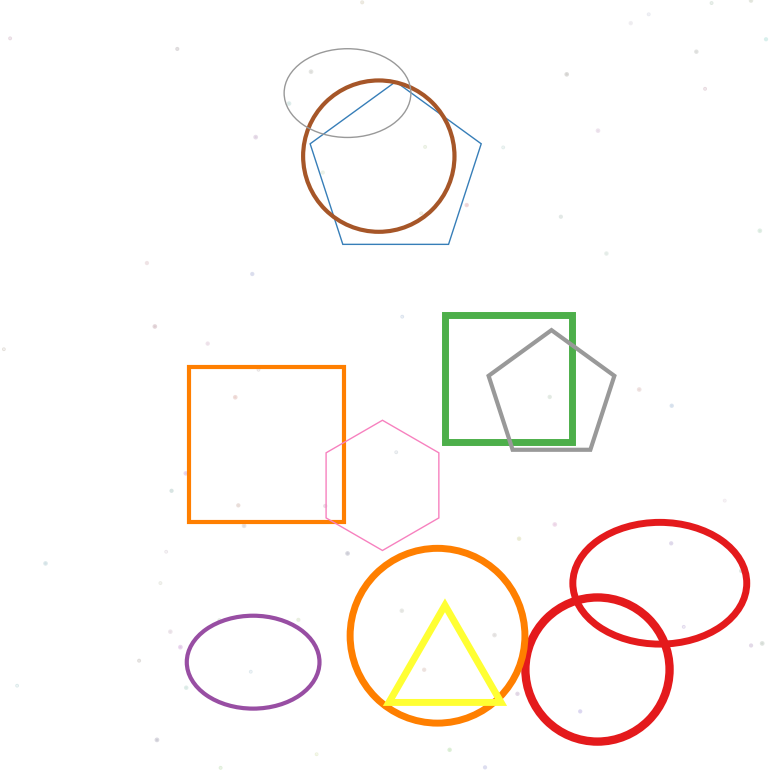[{"shape": "circle", "thickness": 3, "radius": 0.47, "center": [0.776, 0.13]}, {"shape": "oval", "thickness": 2.5, "radius": 0.56, "center": [0.857, 0.243]}, {"shape": "pentagon", "thickness": 0.5, "radius": 0.58, "center": [0.514, 0.777]}, {"shape": "square", "thickness": 2.5, "radius": 0.41, "center": [0.66, 0.508]}, {"shape": "oval", "thickness": 1.5, "radius": 0.43, "center": [0.329, 0.14]}, {"shape": "circle", "thickness": 2.5, "radius": 0.57, "center": [0.568, 0.174]}, {"shape": "square", "thickness": 1.5, "radius": 0.5, "center": [0.346, 0.422]}, {"shape": "triangle", "thickness": 2.5, "radius": 0.42, "center": [0.578, 0.13]}, {"shape": "circle", "thickness": 1.5, "radius": 0.49, "center": [0.492, 0.797]}, {"shape": "hexagon", "thickness": 0.5, "radius": 0.42, "center": [0.497, 0.37]}, {"shape": "oval", "thickness": 0.5, "radius": 0.41, "center": [0.451, 0.879]}, {"shape": "pentagon", "thickness": 1.5, "radius": 0.43, "center": [0.716, 0.485]}]